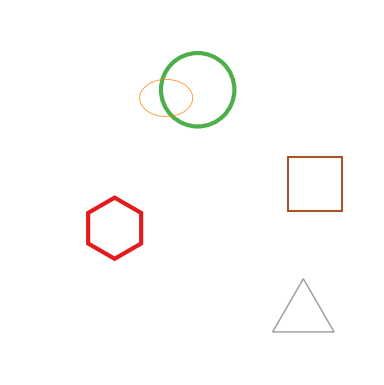[{"shape": "hexagon", "thickness": 3, "radius": 0.4, "center": [0.298, 0.407]}, {"shape": "circle", "thickness": 3, "radius": 0.48, "center": [0.513, 0.767]}, {"shape": "oval", "thickness": 0.5, "radius": 0.34, "center": [0.432, 0.745]}, {"shape": "square", "thickness": 1.5, "radius": 0.35, "center": [0.818, 0.522]}, {"shape": "triangle", "thickness": 1, "radius": 0.46, "center": [0.788, 0.184]}]